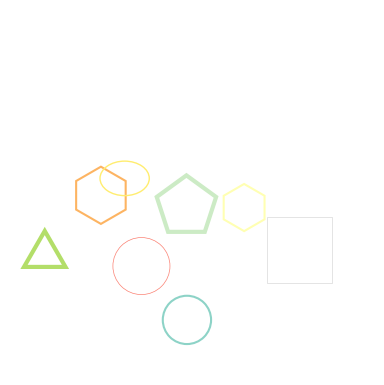[{"shape": "circle", "thickness": 1.5, "radius": 0.31, "center": [0.486, 0.169]}, {"shape": "hexagon", "thickness": 1.5, "radius": 0.31, "center": [0.634, 0.461]}, {"shape": "circle", "thickness": 0.5, "radius": 0.37, "center": [0.367, 0.309]}, {"shape": "hexagon", "thickness": 1.5, "radius": 0.37, "center": [0.262, 0.493]}, {"shape": "triangle", "thickness": 3, "radius": 0.31, "center": [0.116, 0.338]}, {"shape": "square", "thickness": 0.5, "radius": 0.43, "center": [0.778, 0.351]}, {"shape": "pentagon", "thickness": 3, "radius": 0.41, "center": [0.484, 0.463]}, {"shape": "oval", "thickness": 1, "radius": 0.32, "center": [0.324, 0.537]}]